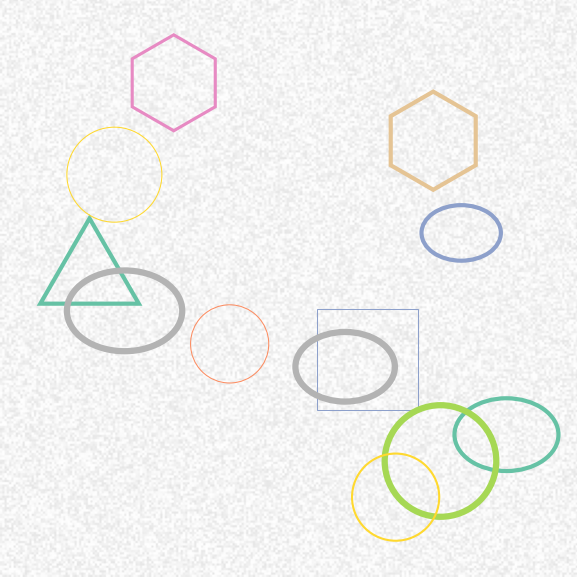[{"shape": "oval", "thickness": 2, "radius": 0.45, "center": [0.877, 0.246]}, {"shape": "triangle", "thickness": 2, "radius": 0.49, "center": [0.155, 0.523]}, {"shape": "circle", "thickness": 0.5, "radius": 0.34, "center": [0.398, 0.404]}, {"shape": "oval", "thickness": 2, "radius": 0.34, "center": [0.799, 0.596]}, {"shape": "square", "thickness": 0.5, "radius": 0.44, "center": [0.636, 0.376]}, {"shape": "hexagon", "thickness": 1.5, "radius": 0.42, "center": [0.301, 0.856]}, {"shape": "circle", "thickness": 3, "radius": 0.48, "center": [0.763, 0.201]}, {"shape": "circle", "thickness": 0.5, "radius": 0.41, "center": [0.198, 0.697]}, {"shape": "circle", "thickness": 1, "radius": 0.38, "center": [0.685, 0.138]}, {"shape": "hexagon", "thickness": 2, "radius": 0.42, "center": [0.75, 0.756]}, {"shape": "oval", "thickness": 3, "radius": 0.5, "center": [0.216, 0.461]}, {"shape": "oval", "thickness": 3, "radius": 0.43, "center": [0.598, 0.364]}]